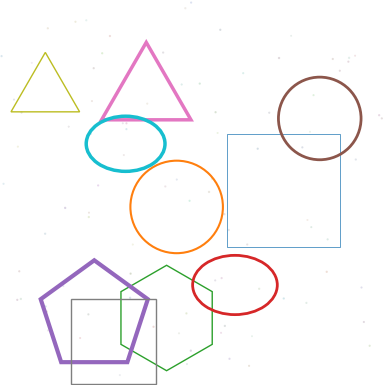[{"shape": "square", "thickness": 0.5, "radius": 0.74, "center": [0.737, 0.505]}, {"shape": "circle", "thickness": 1.5, "radius": 0.6, "center": [0.459, 0.463]}, {"shape": "hexagon", "thickness": 1, "radius": 0.68, "center": [0.433, 0.174]}, {"shape": "oval", "thickness": 2, "radius": 0.55, "center": [0.61, 0.26]}, {"shape": "pentagon", "thickness": 3, "radius": 0.73, "center": [0.245, 0.178]}, {"shape": "circle", "thickness": 2, "radius": 0.54, "center": [0.831, 0.692]}, {"shape": "triangle", "thickness": 2.5, "radius": 0.67, "center": [0.38, 0.756]}, {"shape": "square", "thickness": 1, "radius": 0.55, "center": [0.294, 0.113]}, {"shape": "triangle", "thickness": 1, "radius": 0.51, "center": [0.118, 0.761]}, {"shape": "oval", "thickness": 2.5, "radius": 0.51, "center": [0.326, 0.627]}]